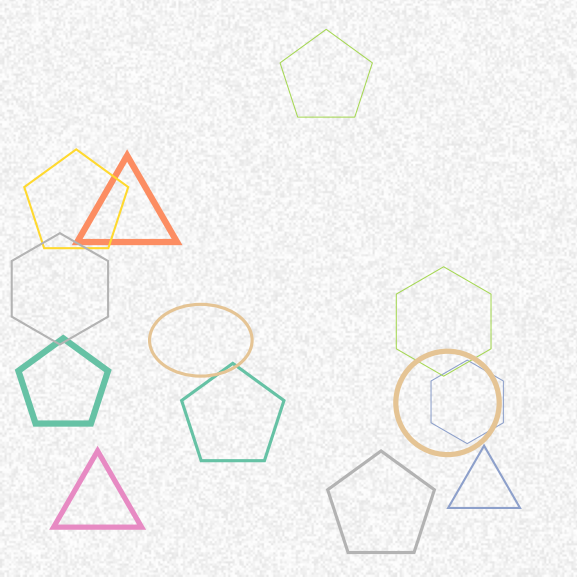[{"shape": "pentagon", "thickness": 1.5, "radius": 0.47, "center": [0.403, 0.277]}, {"shape": "pentagon", "thickness": 3, "radius": 0.41, "center": [0.109, 0.332]}, {"shape": "triangle", "thickness": 3, "radius": 0.5, "center": [0.22, 0.63]}, {"shape": "hexagon", "thickness": 0.5, "radius": 0.36, "center": [0.809, 0.303]}, {"shape": "triangle", "thickness": 1, "radius": 0.36, "center": [0.838, 0.155]}, {"shape": "triangle", "thickness": 2.5, "radius": 0.44, "center": [0.169, 0.13]}, {"shape": "hexagon", "thickness": 0.5, "radius": 0.47, "center": [0.768, 0.442]}, {"shape": "pentagon", "thickness": 0.5, "radius": 0.42, "center": [0.565, 0.864]}, {"shape": "pentagon", "thickness": 1, "radius": 0.47, "center": [0.132, 0.646]}, {"shape": "circle", "thickness": 2.5, "radius": 0.45, "center": [0.775, 0.301]}, {"shape": "oval", "thickness": 1.5, "radius": 0.44, "center": [0.348, 0.41]}, {"shape": "hexagon", "thickness": 1, "radius": 0.48, "center": [0.104, 0.499]}, {"shape": "pentagon", "thickness": 1.5, "radius": 0.49, "center": [0.66, 0.121]}]